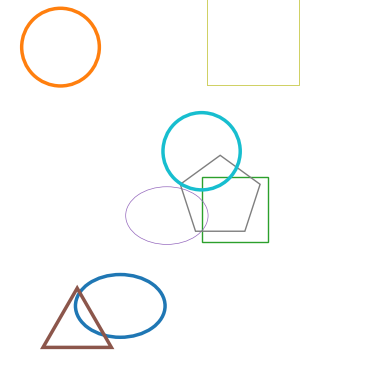[{"shape": "oval", "thickness": 2.5, "radius": 0.58, "center": [0.312, 0.205]}, {"shape": "circle", "thickness": 2.5, "radius": 0.5, "center": [0.157, 0.878]}, {"shape": "square", "thickness": 1, "radius": 0.42, "center": [0.611, 0.456]}, {"shape": "oval", "thickness": 0.5, "radius": 0.54, "center": [0.433, 0.44]}, {"shape": "triangle", "thickness": 2.5, "radius": 0.51, "center": [0.201, 0.149]}, {"shape": "pentagon", "thickness": 1, "radius": 0.55, "center": [0.572, 0.488]}, {"shape": "square", "thickness": 0.5, "radius": 0.6, "center": [0.657, 0.898]}, {"shape": "circle", "thickness": 2.5, "radius": 0.5, "center": [0.524, 0.607]}]